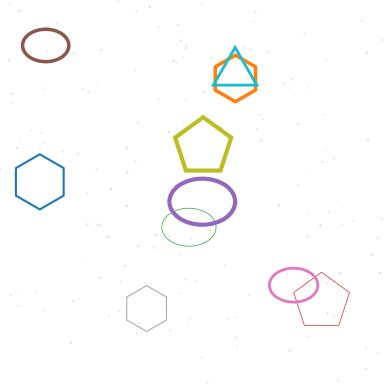[{"shape": "hexagon", "thickness": 1.5, "radius": 0.36, "center": [0.103, 0.528]}, {"shape": "hexagon", "thickness": 2.5, "radius": 0.3, "center": [0.611, 0.796]}, {"shape": "oval", "thickness": 0.5, "radius": 0.35, "center": [0.491, 0.41]}, {"shape": "pentagon", "thickness": 0.5, "radius": 0.38, "center": [0.835, 0.217]}, {"shape": "oval", "thickness": 3, "radius": 0.43, "center": [0.525, 0.476]}, {"shape": "oval", "thickness": 2.5, "radius": 0.3, "center": [0.119, 0.882]}, {"shape": "oval", "thickness": 2, "radius": 0.31, "center": [0.763, 0.259]}, {"shape": "hexagon", "thickness": 0.5, "radius": 0.3, "center": [0.381, 0.199]}, {"shape": "pentagon", "thickness": 3, "radius": 0.38, "center": [0.528, 0.619]}, {"shape": "triangle", "thickness": 2, "radius": 0.33, "center": [0.611, 0.811]}]